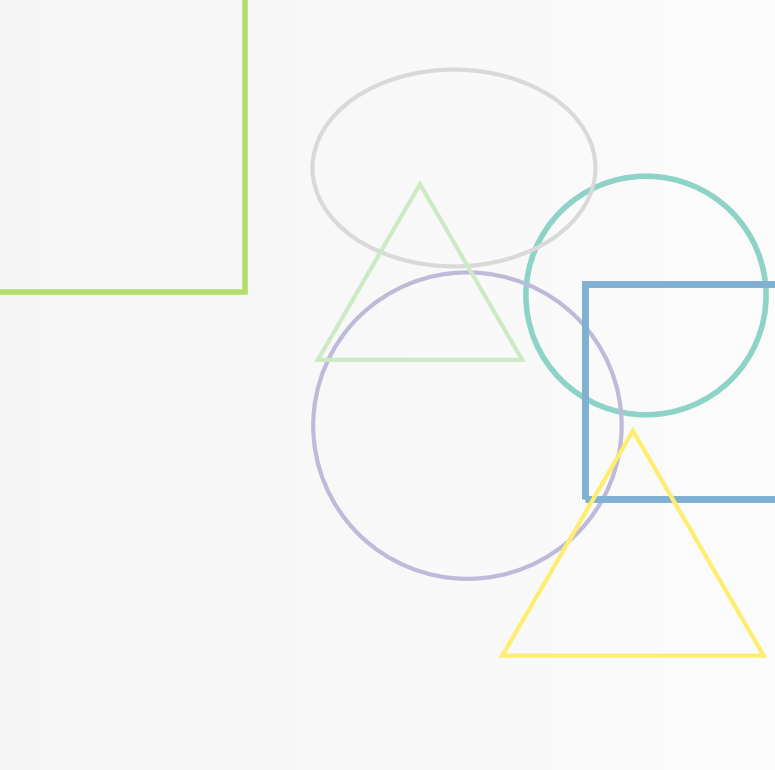[{"shape": "circle", "thickness": 2, "radius": 0.77, "center": [0.834, 0.616]}, {"shape": "circle", "thickness": 1.5, "radius": 0.99, "center": [0.603, 0.447]}, {"shape": "square", "thickness": 2.5, "radius": 0.7, "center": [0.894, 0.492]}, {"shape": "square", "thickness": 2, "radius": 0.96, "center": [0.124, 0.813]}, {"shape": "oval", "thickness": 1.5, "radius": 0.91, "center": [0.586, 0.782]}, {"shape": "triangle", "thickness": 1.5, "radius": 0.76, "center": [0.542, 0.609]}, {"shape": "triangle", "thickness": 1.5, "radius": 0.97, "center": [0.817, 0.246]}]